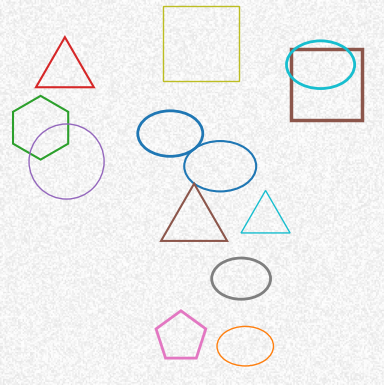[{"shape": "oval", "thickness": 2, "radius": 0.42, "center": [0.442, 0.653]}, {"shape": "oval", "thickness": 1.5, "radius": 0.47, "center": [0.572, 0.568]}, {"shape": "oval", "thickness": 1, "radius": 0.37, "center": [0.637, 0.101]}, {"shape": "hexagon", "thickness": 1.5, "radius": 0.41, "center": [0.105, 0.668]}, {"shape": "triangle", "thickness": 1.5, "radius": 0.43, "center": [0.169, 0.817]}, {"shape": "circle", "thickness": 1, "radius": 0.49, "center": [0.173, 0.58]}, {"shape": "triangle", "thickness": 1.5, "radius": 0.5, "center": [0.504, 0.424]}, {"shape": "square", "thickness": 2.5, "radius": 0.46, "center": [0.847, 0.781]}, {"shape": "pentagon", "thickness": 2, "radius": 0.34, "center": [0.47, 0.125]}, {"shape": "oval", "thickness": 2, "radius": 0.38, "center": [0.626, 0.276]}, {"shape": "square", "thickness": 1, "radius": 0.49, "center": [0.522, 0.887]}, {"shape": "triangle", "thickness": 1, "radius": 0.37, "center": [0.69, 0.432]}, {"shape": "oval", "thickness": 2, "radius": 0.44, "center": [0.833, 0.832]}]